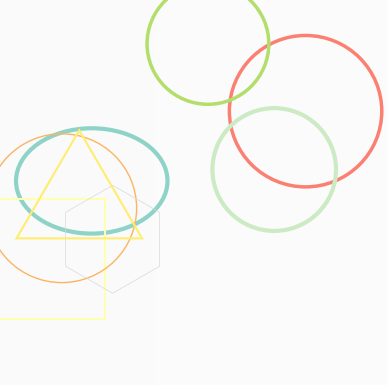[{"shape": "oval", "thickness": 3, "radius": 0.98, "center": [0.237, 0.53]}, {"shape": "square", "thickness": 1.5, "radius": 0.78, "center": [0.113, 0.327]}, {"shape": "circle", "thickness": 2.5, "radius": 0.98, "center": [0.789, 0.711]}, {"shape": "circle", "thickness": 1, "radius": 0.97, "center": [0.159, 0.459]}, {"shape": "circle", "thickness": 2.5, "radius": 0.79, "center": [0.537, 0.886]}, {"shape": "hexagon", "thickness": 0.5, "radius": 0.7, "center": [0.291, 0.379]}, {"shape": "circle", "thickness": 3, "radius": 0.8, "center": [0.708, 0.56]}, {"shape": "triangle", "thickness": 1.5, "radius": 0.94, "center": [0.205, 0.474]}]